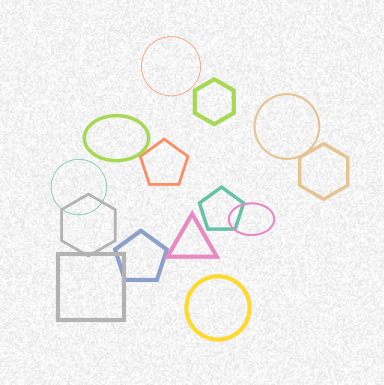[{"shape": "circle", "thickness": 0.5, "radius": 0.36, "center": [0.205, 0.514]}, {"shape": "pentagon", "thickness": 2.5, "radius": 0.3, "center": [0.575, 0.454]}, {"shape": "pentagon", "thickness": 2, "radius": 0.32, "center": [0.426, 0.574]}, {"shape": "circle", "thickness": 0.5, "radius": 0.38, "center": [0.444, 0.828]}, {"shape": "pentagon", "thickness": 3, "radius": 0.35, "center": [0.366, 0.33]}, {"shape": "oval", "thickness": 1.5, "radius": 0.29, "center": [0.653, 0.431]}, {"shape": "triangle", "thickness": 3, "radius": 0.37, "center": [0.499, 0.37]}, {"shape": "hexagon", "thickness": 3, "radius": 0.29, "center": [0.557, 0.736]}, {"shape": "oval", "thickness": 2.5, "radius": 0.42, "center": [0.303, 0.641]}, {"shape": "circle", "thickness": 3, "radius": 0.41, "center": [0.566, 0.2]}, {"shape": "hexagon", "thickness": 2.5, "radius": 0.36, "center": [0.841, 0.555]}, {"shape": "circle", "thickness": 1.5, "radius": 0.42, "center": [0.745, 0.671]}, {"shape": "hexagon", "thickness": 2, "radius": 0.4, "center": [0.23, 0.415]}, {"shape": "square", "thickness": 3, "radius": 0.43, "center": [0.236, 0.254]}]